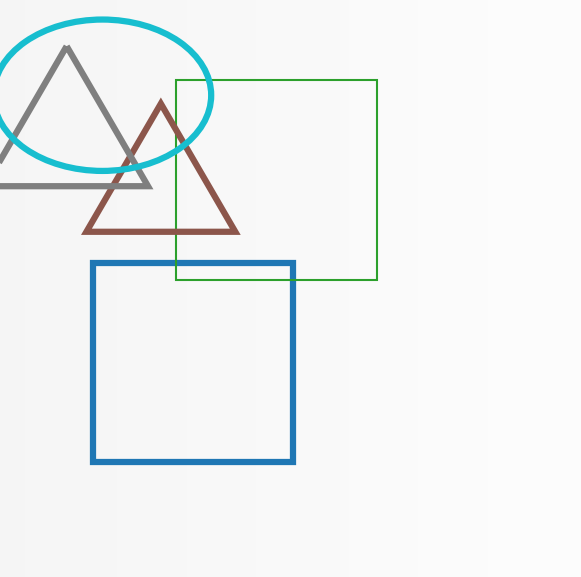[{"shape": "square", "thickness": 3, "radius": 0.86, "center": [0.332, 0.371]}, {"shape": "square", "thickness": 1, "radius": 0.87, "center": [0.476, 0.688]}, {"shape": "triangle", "thickness": 3, "radius": 0.74, "center": [0.277, 0.672]}, {"shape": "triangle", "thickness": 3, "radius": 0.81, "center": [0.115, 0.758]}, {"shape": "oval", "thickness": 3, "radius": 0.94, "center": [0.176, 0.834]}]